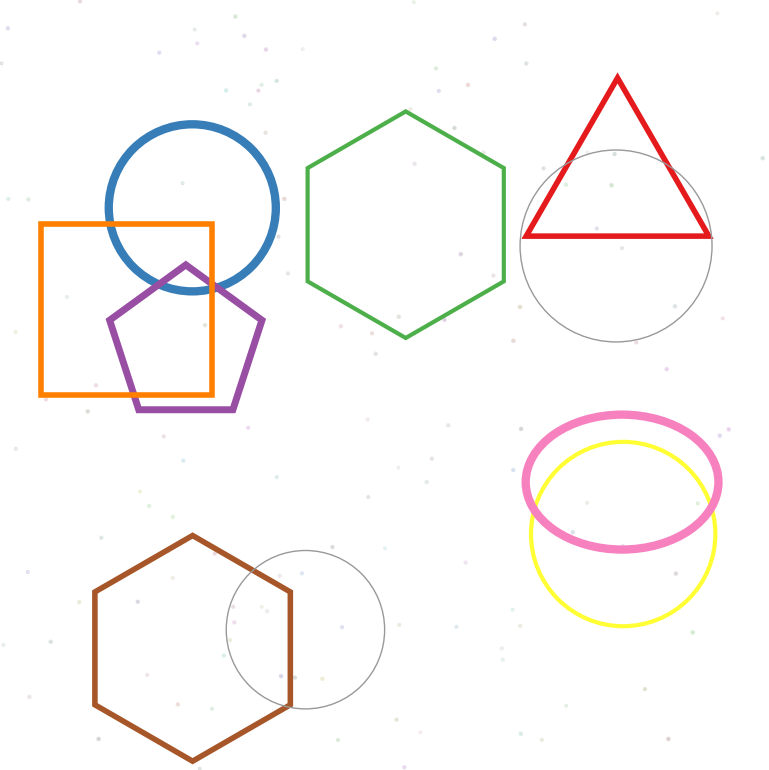[{"shape": "triangle", "thickness": 2, "radius": 0.68, "center": [0.802, 0.762]}, {"shape": "circle", "thickness": 3, "radius": 0.54, "center": [0.25, 0.73]}, {"shape": "hexagon", "thickness": 1.5, "radius": 0.74, "center": [0.527, 0.708]}, {"shape": "pentagon", "thickness": 2.5, "radius": 0.52, "center": [0.241, 0.552]}, {"shape": "square", "thickness": 2, "radius": 0.56, "center": [0.165, 0.598]}, {"shape": "circle", "thickness": 1.5, "radius": 0.6, "center": [0.809, 0.306]}, {"shape": "hexagon", "thickness": 2, "radius": 0.73, "center": [0.25, 0.158]}, {"shape": "oval", "thickness": 3, "radius": 0.63, "center": [0.808, 0.374]}, {"shape": "circle", "thickness": 0.5, "radius": 0.51, "center": [0.397, 0.182]}, {"shape": "circle", "thickness": 0.5, "radius": 0.62, "center": [0.8, 0.681]}]